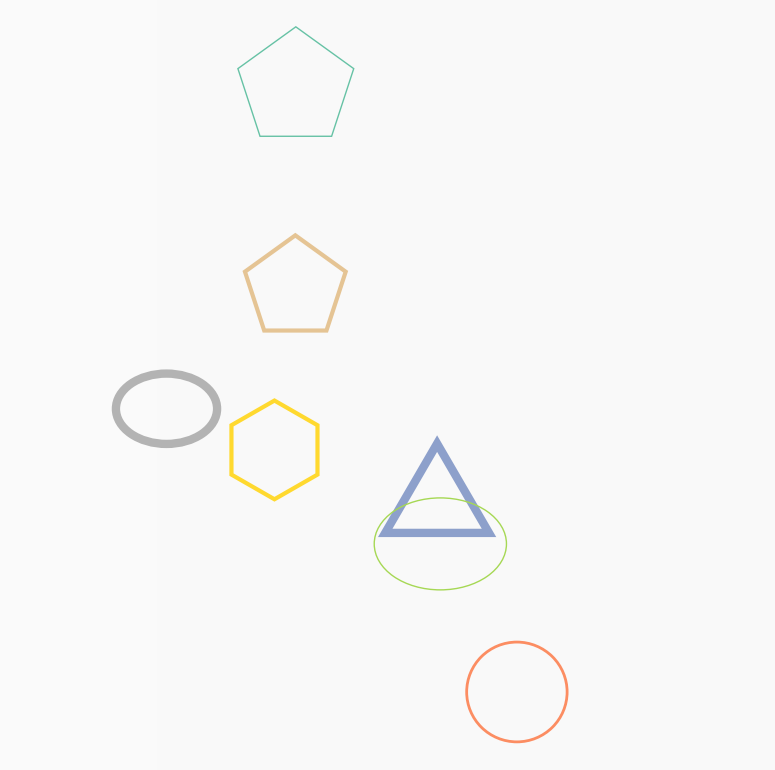[{"shape": "pentagon", "thickness": 0.5, "radius": 0.39, "center": [0.382, 0.887]}, {"shape": "circle", "thickness": 1, "radius": 0.32, "center": [0.667, 0.101]}, {"shape": "triangle", "thickness": 3, "radius": 0.39, "center": [0.564, 0.347]}, {"shape": "oval", "thickness": 0.5, "radius": 0.43, "center": [0.568, 0.294]}, {"shape": "hexagon", "thickness": 1.5, "radius": 0.32, "center": [0.354, 0.416]}, {"shape": "pentagon", "thickness": 1.5, "radius": 0.34, "center": [0.381, 0.626]}, {"shape": "oval", "thickness": 3, "radius": 0.33, "center": [0.215, 0.469]}]